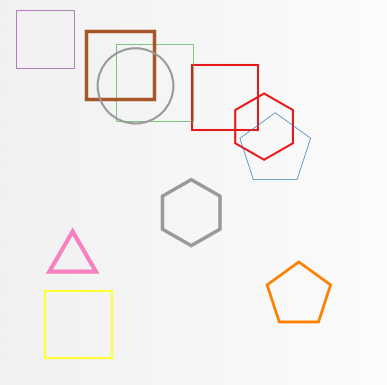[{"shape": "hexagon", "thickness": 1.5, "radius": 0.43, "center": [0.681, 0.671]}, {"shape": "square", "thickness": 1.5, "radius": 0.43, "center": [0.581, 0.747]}, {"shape": "pentagon", "thickness": 0.5, "radius": 0.48, "center": [0.71, 0.611]}, {"shape": "square", "thickness": 0.5, "radius": 0.5, "center": [0.398, 0.786]}, {"shape": "square", "thickness": 0.5, "radius": 0.37, "center": [0.116, 0.898]}, {"shape": "pentagon", "thickness": 2, "radius": 0.43, "center": [0.771, 0.233]}, {"shape": "square", "thickness": 1.5, "radius": 0.44, "center": [0.202, 0.158]}, {"shape": "square", "thickness": 2.5, "radius": 0.44, "center": [0.309, 0.831]}, {"shape": "triangle", "thickness": 3, "radius": 0.35, "center": [0.187, 0.329]}, {"shape": "circle", "thickness": 1.5, "radius": 0.49, "center": [0.35, 0.777]}, {"shape": "hexagon", "thickness": 2.5, "radius": 0.43, "center": [0.494, 0.448]}]